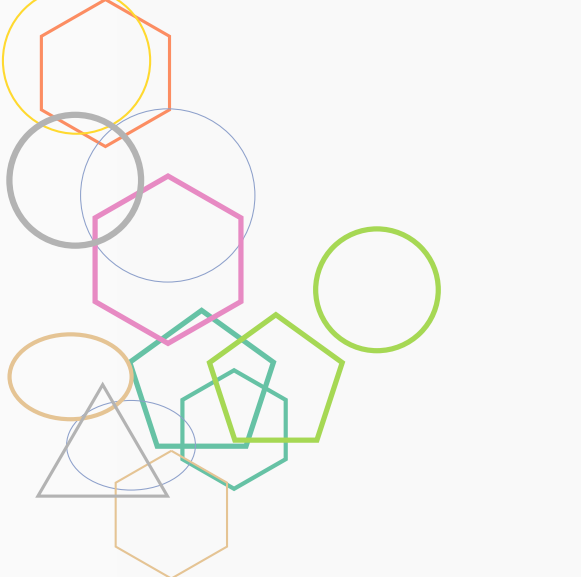[{"shape": "hexagon", "thickness": 2, "radius": 0.51, "center": [0.403, 0.255]}, {"shape": "pentagon", "thickness": 2.5, "radius": 0.65, "center": [0.347, 0.332]}, {"shape": "hexagon", "thickness": 1.5, "radius": 0.64, "center": [0.181, 0.873]}, {"shape": "oval", "thickness": 0.5, "radius": 0.55, "center": [0.225, 0.228]}, {"shape": "circle", "thickness": 0.5, "radius": 0.75, "center": [0.289, 0.661]}, {"shape": "hexagon", "thickness": 2.5, "radius": 0.72, "center": [0.289, 0.549]}, {"shape": "pentagon", "thickness": 2.5, "radius": 0.6, "center": [0.475, 0.334]}, {"shape": "circle", "thickness": 2.5, "radius": 0.53, "center": [0.649, 0.497]}, {"shape": "circle", "thickness": 1, "radius": 0.63, "center": [0.132, 0.894]}, {"shape": "oval", "thickness": 2, "radius": 0.52, "center": [0.121, 0.347]}, {"shape": "hexagon", "thickness": 1, "radius": 0.55, "center": [0.295, 0.108]}, {"shape": "triangle", "thickness": 1.5, "radius": 0.64, "center": [0.177, 0.204]}, {"shape": "circle", "thickness": 3, "radius": 0.57, "center": [0.129, 0.687]}]